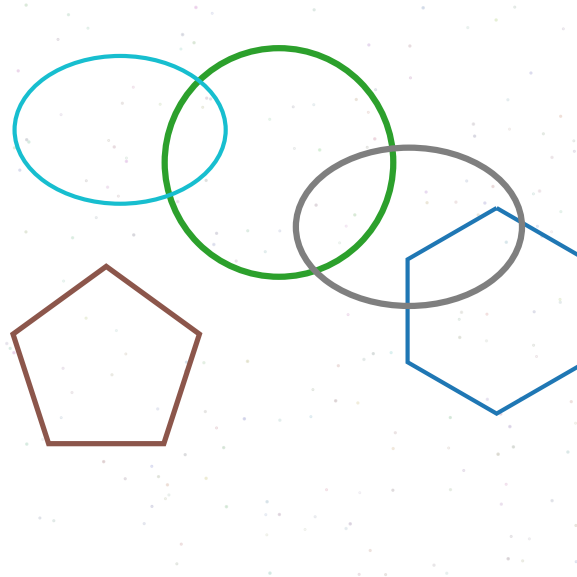[{"shape": "hexagon", "thickness": 2, "radius": 0.89, "center": [0.86, 0.461]}, {"shape": "circle", "thickness": 3, "radius": 0.99, "center": [0.483, 0.718]}, {"shape": "pentagon", "thickness": 2.5, "radius": 0.85, "center": [0.184, 0.368]}, {"shape": "oval", "thickness": 3, "radius": 0.98, "center": [0.708, 0.606]}, {"shape": "oval", "thickness": 2, "radius": 0.91, "center": [0.208, 0.774]}]